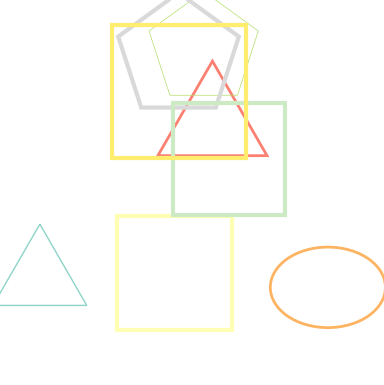[{"shape": "triangle", "thickness": 1, "radius": 0.7, "center": [0.104, 0.277]}, {"shape": "square", "thickness": 3, "radius": 0.74, "center": [0.453, 0.291]}, {"shape": "triangle", "thickness": 2, "radius": 0.82, "center": [0.552, 0.678]}, {"shape": "oval", "thickness": 2, "radius": 0.75, "center": [0.852, 0.254]}, {"shape": "pentagon", "thickness": 0.5, "radius": 0.75, "center": [0.529, 0.873]}, {"shape": "pentagon", "thickness": 3, "radius": 0.82, "center": [0.464, 0.854]}, {"shape": "square", "thickness": 3, "radius": 0.73, "center": [0.594, 0.586]}, {"shape": "square", "thickness": 3, "radius": 0.87, "center": [0.465, 0.763]}]